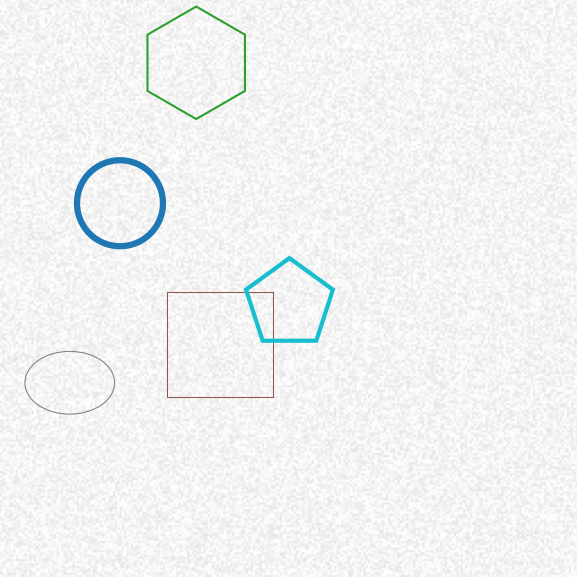[{"shape": "circle", "thickness": 3, "radius": 0.37, "center": [0.208, 0.647]}, {"shape": "hexagon", "thickness": 1, "radius": 0.49, "center": [0.34, 0.89]}, {"shape": "square", "thickness": 0.5, "radius": 0.46, "center": [0.381, 0.402]}, {"shape": "oval", "thickness": 0.5, "radius": 0.39, "center": [0.121, 0.336]}, {"shape": "pentagon", "thickness": 2, "radius": 0.4, "center": [0.501, 0.473]}]